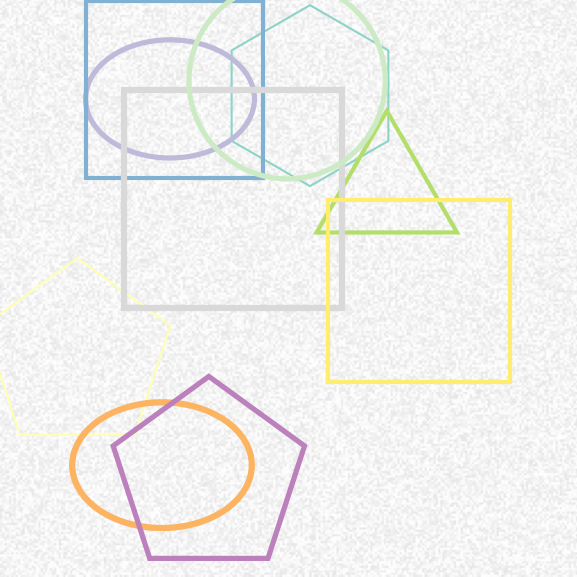[{"shape": "hexagon", "thickness": 1, "radius": 0.78, "center": [0.537, 0.834]}, {"shape": "pentagon", "thickness": 1, "radius": 0.85, "center": [0.134, 0.383]}, {"shape": "oval", "thickness": 2.5, "radius": 0.73, "center": [0.294, 0.828]}, {"shape": "square", "thickness": 2, "radius": 0.77, "center": [0.302, 0.844]}, {"shape": "oval", "thickness": 3, "radius": 0.78, "center": [0.281, 0.194]}, {"shape": "triangle", "thickness": 2, "radius": 0.7, "center": [0.67, 0.667]}, {"shape": "square", "thickness": 3, "radius": 0.94, "center": [0.403, 0.654]}, {"shape": "pentagon", "thickness": 2.5, "radius": 0.87, "center": [0.362, 0.173]}, {"shape": "circle", "thickness": 2.5, "radius": 0.85, "center": [0.497, 0.859]}, {"shape": "square", "thickness": 2, "radius": 0.79, "center": [0.726, 0.496]}]